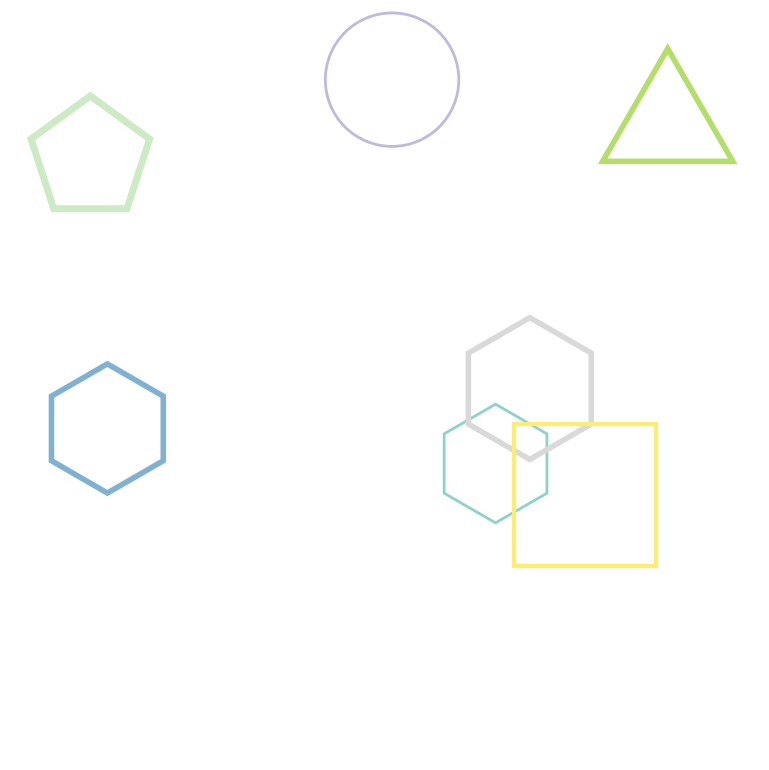[{"shape": "hexagon", "thickness": 1, "radius": 0.39, "center": [0.644, 0.398]}, {"shape": "circle", "thickness": 1, "radius": 0.43, "center": [0.509, 0.897]}, {"shape": "hexagon", "thickness": 2, "radius": 0.42, "center": [0.139, 0.444]}, {"shape": "triangle", "thickness": 2, "radius": 0.49, "center": [0.867, 0.839]}, {"shape": "hexagon", "thickness": 2, "radius": 0.46, "center": [0.688, 0.495]}, {"shape": "pentagon", "thickness": 2.5, "radius": 0.4, "center": [0.117, 0.794]}, {"shape": "square", "thickness": 1.5, "radius": 0.46, "center": [0.76, 0.357]}]